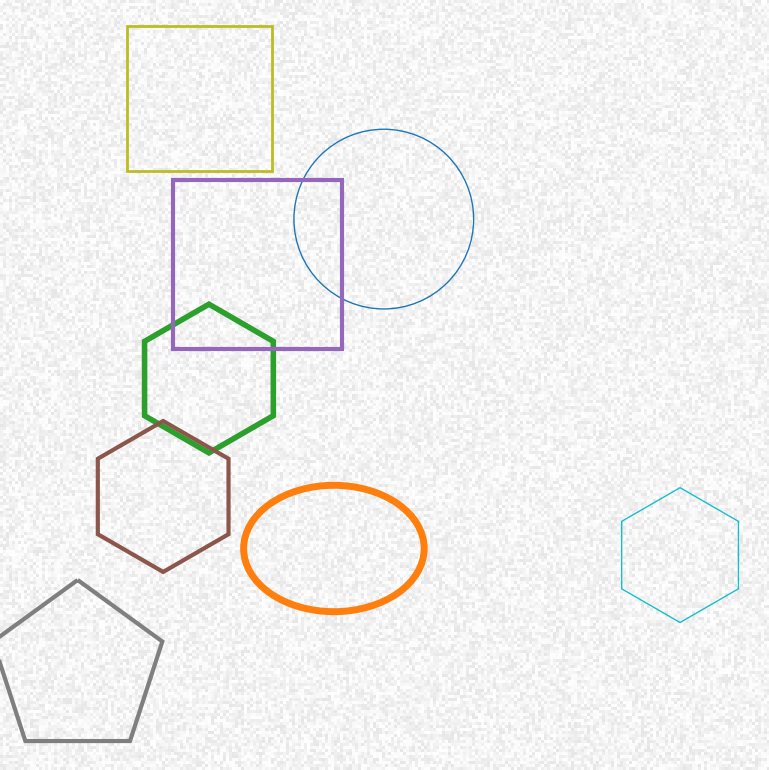[{"shape": "circle", "thickness": 0.5, "radius": 0.58, "center": [0.498, 0.715]}, {"shape": "oval", "thickness": 2.5, "radius": 0.59, "center": [0.434, 0.288]}, {"shape": "hexagon", "thickness": 2, "radius": 0.48, "center": [0.271, 0.508]}, {"shape": "square", "thickness": 1.5, "radius": 0.55, "center": [0.334, 0.657]}, {"shape": "hexagon", "thickness": 1.5, "radius": 0.49, "center": [0.212, 0.355]}, {"shape": "pentagon", "thickness": 1.5, "radius": 0.58, "center": [0.101, 0.131]}, {"shape": "square", "thickness": 1, "radius": 0.47, "center": [0.259, 0.873]}, {"shape": "hexagon", "thickness": 0.5, "radius": 0.44, "center": [0.883, 0.279]}]